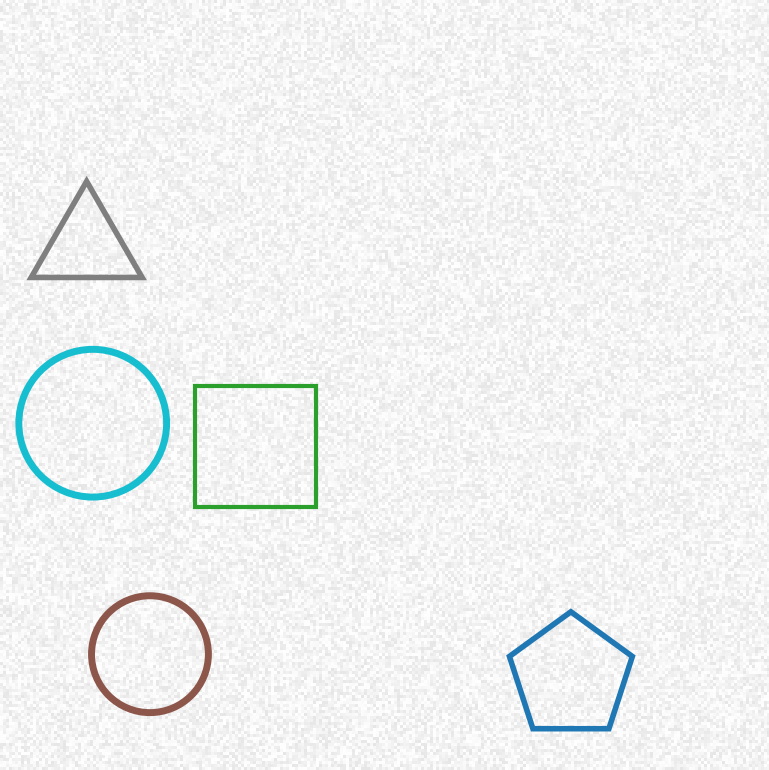[{"shape": "pentagon", "thickness": 2, "radius": 0.42, "center": [0.741, 0.122]}, {"shape": "square", "thickness": 1.5, "radius": 0.39, "center": [0.332, 0.42]}, {"shape": "circle", "thickness": 2.5, "radius": 0.38, "center": [0.195, 0.15]}, {"shape": "triangle", "thickness": 2, "radius": 0.42, "center": [0.113, 0.681]}, {"shape": "circle", "thickness": 2.5, "radius": 0.48, "center": [0.12, 0.45]}]